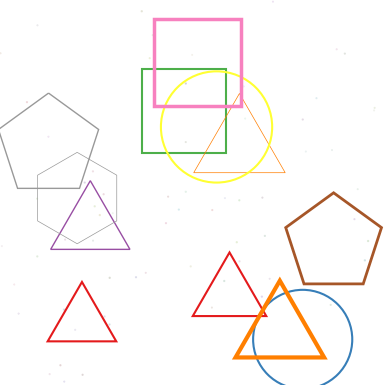[{"shape": "triangle", "thickness": 1.5, "radius": 0.55, "center": [0.596, 0.234]}, {"shape": "triangle", "thickness": 1.5, "radius": 0.51, "center": [0.213, 0.165]}, {"shape": "circle", "thickness": 1.5, "radius": 0.64, "center": [0.786, 0.118]}, {"shape": "square", "thickness": 1.5, "radius": 0.54, "center": [0.478, 0.711]}, {"shape": "triangle", "thickness": 1, "radius": 0.59, "center": [0.235, 0.412]}, {"shape": "triangle", "thickness": 0.5, "radius": 0.69, "center": [0.622, 0.62]}, {"shape": "triangle", "thickness": 3, "radius": 0.66, "center": [0.727, 0.138]}, {"shape": "circle", "thickness": 1.5, "radius": 0.72, "center": [0.562, 0.67]}, {"shape": "pentagon", "thickness": 2, "radius": 0.65, "center": [0.867, 0.368]}, {"shape": "square", "thickness": 2.5, "radius": 0.56, "center": [0.513, 0.838]}, {"shape": "pentagon", "thickness": 1, "radius": 0.68, "center": [0.126, 0.621]}, {"shape": "hexagon", "thickness": 0.5, "radius": 0.59, "center": [0.2, 0.486]}]